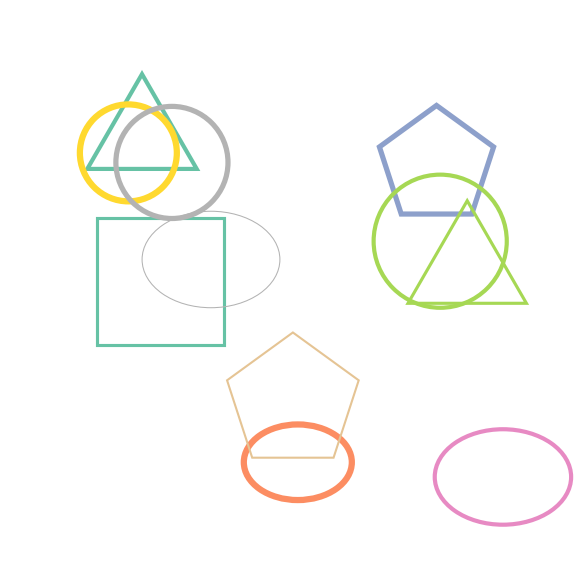[{"shape": "triangle", "thickness": 2, "radius": 0.55, "center": [0.246, 0.761]}, {"shape": "square", "thickness": 1.5, "radius": 0.55, "center": [0.278, 0.511]}, {"shape": "oval", "thickness": 3, "radius": 0.47, "center": [0.516, 0.199]}, {"shape": "pentagon", "thickness": 2.5, "radius": 0.52, "center": [0.756, 0.713]}, {"shape": "oval", "thickness": 2, "radius": 0.59, "center": [0.871, 0.173]}, {"shape": "circle", "thickness": 2, "radius": 0.58, "center": [0.762, 0.581]}, {"shape": "triangle", "thickness": 1.5, "radius": 0.59, "center": [0.809, 0.533]}, {"shape": "circle", "thickness": 3, "radius": 0.42, "center": [0.222, 0.734]}, {"shape": "pentagon", "thickness": 1, "radius": 0.6, "center": [0.507, 0.304]}, {"shape": "circle", "thickness": 2.5, "radius": 0.49, "center": [0.298, 0.718]}, {"shape": "oval", "thickness": 0.5, "radius": 0.6, "center": [0.365, 0.55]}]